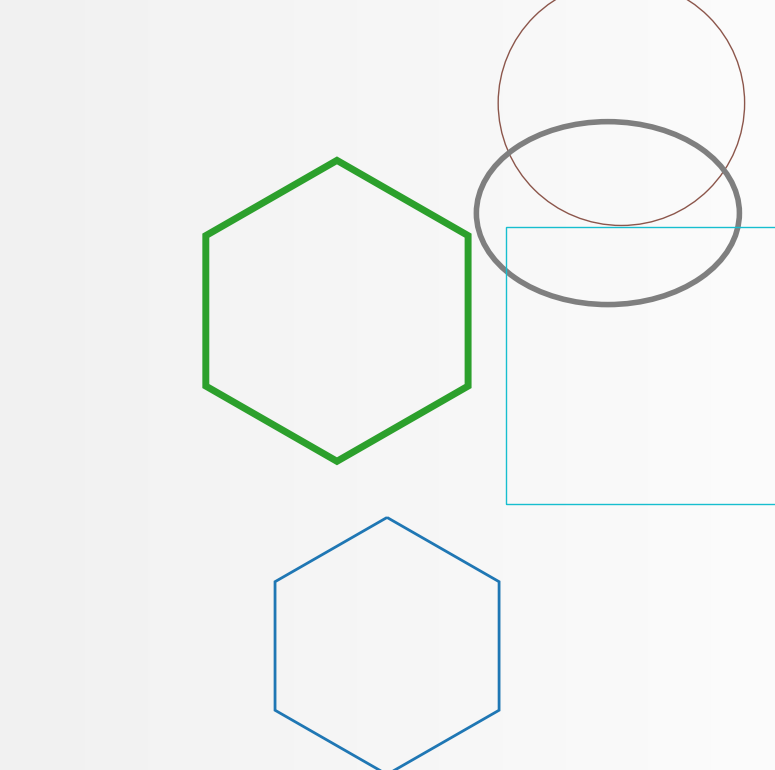[{"shape": "hexagon", "thickness": 1, "radius": 0.83, "center": [0.499, 0.161]}, {"shape": "hexagon", "thickness": 2.5, "radius": 0.98, "center": [0.435, 0.596]}, {"shape": "circle", "thickness": 0.5, "radius": 0.79, "center": [0.802, 0.866]}, {"shape": "oval", "thickness": 2, "radius": 0.85, "center": [0.784, 0.723]}, {"shape": "square", "thickness": 0.5, "radius": 0.9, "center": [0.833, 0.525]}]